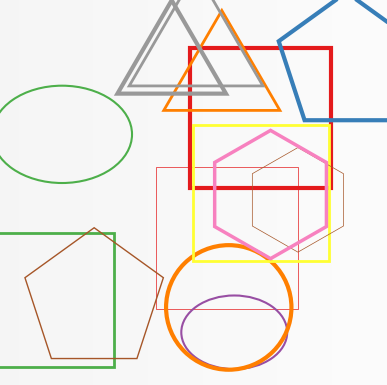[{"shape": "square", "thickness": 3, "radius": 0.91, "center": [0.673, 0.694]}, {"shape": "square", "thickness": 0.5, "radius": 0.92, "center": [0.586, 0.382]}, {"shape": "pentagon", "thickness": 3, "radius": 0.92, "center": [0.894, 0.836]}, {"shape": "square", "thickness": 2, "radius": 0.87, "center": [0.12, 0.22]}, {"shape": "oval", "thickness": 1.5, "radius": 0.9, "center": [0.16, 0.651]}, {"shape": "oval", "thickness": 1.5, "radius": 0.68, "center": [0.605, 0.137]}, {"shape": "circle", "thickness": 3, "radius": 0.81, "center": [0.59, 0.201]}, {"shape": "triangle", "thickness": 2, "radius": 0.86, "center": [0.572, 0.8]}, {"shape": "square", "thickness": 2, "radius": 0.88, "center": [0.674, 0.499]}, {"shape": "pentagon", "thickness": 1, "radius": 0.94, "center": [0.243, 0.221]}, {"shape": "hexagon", "thickness": 0.5, "radius": 0.68, "center": [0.769, 0.481]}, {"shape": "hexagon", "thickness": 2.5, "radius": 0.83, "center": [0.698, 0.495]}, {"shape": "triangle", "thickness": 2, "radius": 1.0, "center": [0.506, 0.876]}, {"shape": "triangle", "thickness": 3, "radius": 0.81, "center": [0.443, 0.838]}]